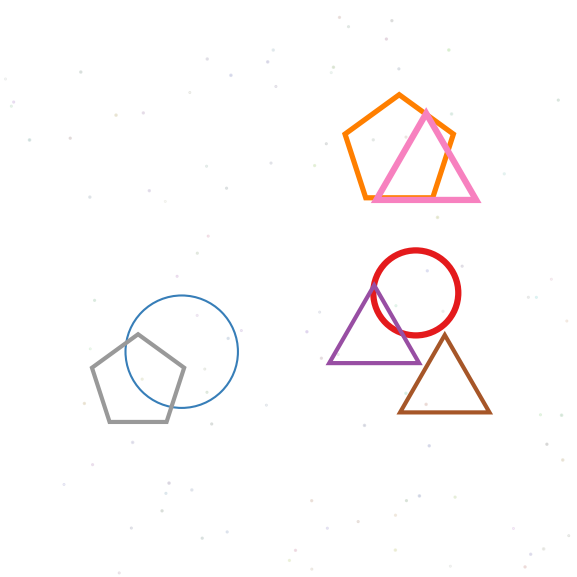[{"shape": "circle", "thickness": 3, "radius": 0.37, "center": [0.72, 0.492]}, {"shape": "circle", "thickness": 1, "radius": 0.49, "center": [0.315, 0.39]}, {"shape": "triangle", "thickness": 2, "radius": 0.45, "center": [0.648, 0.415]}, {"shape": "pentagon", "thickness": 2.5, "radius": 0.49, "center": [0.691, 0.736]}, {"shape": "triangle", "thickness": 2, "radius": 0.45, "center": [0.77, 0.33]}, {"shape": "triangle", "thickness": 3, "radius": 0.5, "center": [0.738, 0.703]}, {"shape": "pentagon", "thickness": 2, "radius": 0.42, "center": [0.239, 0.336]}]